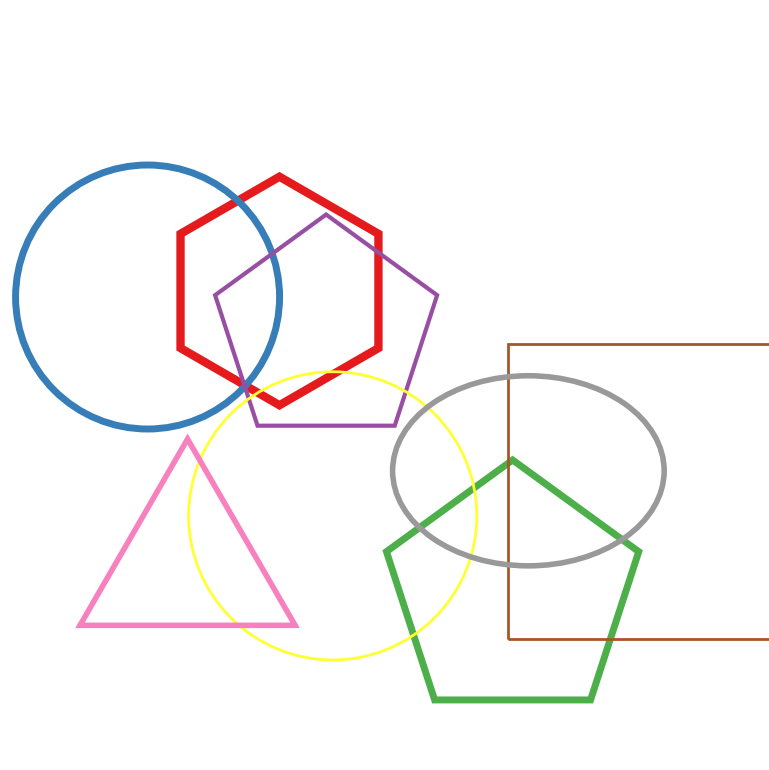[{"shape": "hexagon", "thickness": 3, "radius": 0.74, "center": [0.363, 0.622]}, {"shape": "circle", "thickness": 2.5, "radius": 0.86, "center": [0.192, 0.614]}, {"shape": "pentagon", "thickness": 2.5, "radius": 0.86, "center": [0.666, 0.23]}, {"shape": "pentagon", "thickness": 1.5, "radius": 0.76, "center": [0.424, 0.57]}, {"shape": "circle", "thickness": 1, "radius": 0.94, "center": [0.432, 0.33]}, {"shape": "square", "thickness": 1, "radius": 0.96, "center": [0.852, 0.361]}, {"shape": "triangle", "thickness": 2, "radius": 0.81, "center": [0.244, 0.269]}, {"shape": "oval", "thickness": 2, "radius": 0.88, "center": [0.686, 0.389]}]